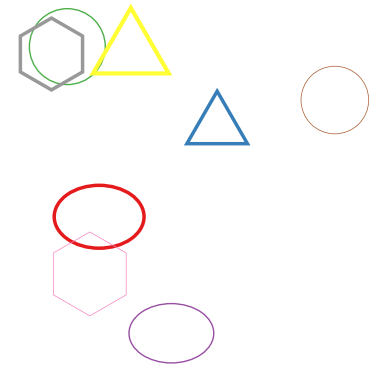[{"shape": "oval", "thickness": 2.5, "radius": 0.58, "center": [0.257, 0.437]}, {"shape": "triangle", "thickness": 2.5, "radius": 0.45, "center": [0.564, 0.672]}, {"shape": "circle", "thickness": 1, "radius": 0.49, "center": [0.175, 0.879]}, {"shape": "oval", "thickness": 1, "radius": 0.55, "center": [0.445, 0.134]}, {"shape": "triangle", "thickness": 3, "radius": 0.57, "center": [0.34, 0.866]}, {"shape": "circle", "thickness": 0.5, "radius": 0.44, "center": [0.87, 0.74]}, {"shape": "hexagon", "thickness": 0.5, "radius": 0.55, "center": [0.233, 0.289]}, {"shape": "hexagon", "thickness": 2.5, "radius": 0.47, "center": [0.134, 0.86]}]